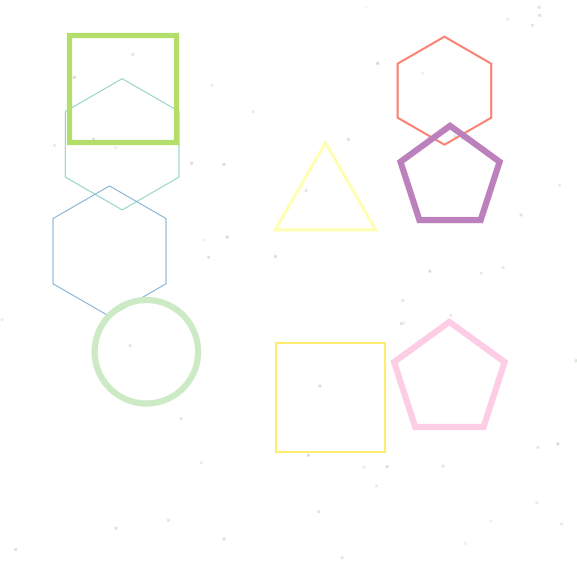[{"shape": "hexagon", "thickness": 0.5, "radius": 0.57, "center": [0.212, 0.749]}, {"shape": "triangle", "thickness": 1.5, "radius": 0.5, "center": [0.564, 0.651]}, {"shape": "hexagon", "thickness": 1, "radius": 0.47, "center": [0.77, 0.842]}, {"shape": "hexagon", "thickness": 0.5, "radius": 0.56, "center": [0.19, 0.564]}, {"shape": "square", "thickness": 2.5, "radius": 0.46, "center": [0.213, 0.846]}, {"shape": "pentagon", "thickness": 3, "radius": 0.5, "center": [0.778, 0.341]}, {"shape": "pentagon", "thickness": 3, "radius": 0.45, "center": [0.779, 0.691]}, {"shape": "circle", "thickness": 3, "radius": 0.45, "center": [0.253, 0.39]}, {"shape": "square", "thickness": 1, "radius": 0.47, "center": [0.572, 0.311]}]